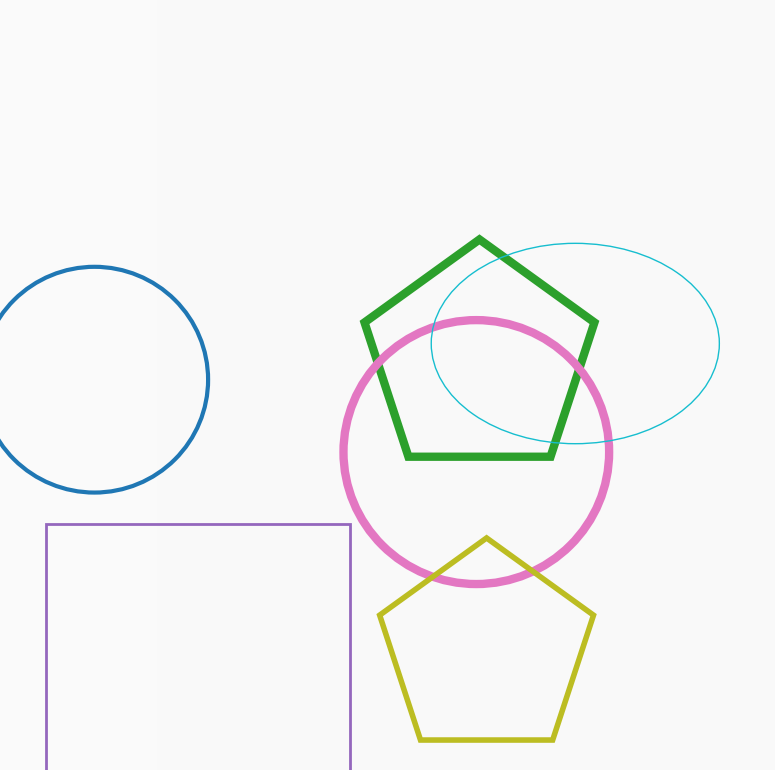[{"shape": "circle", "thickness": 1.5, "radius": 0.73, "center": [0.122, 0.507]}, {"shape": "pentagon", "thickness": 3, "radius": 0.78, "center": [0.619, 0.533]}, {"shape": "square", "thickness": 1, "radius": 0.98, "center": [0.256, 0.123]}, {"shape": "circle", "thickness": 3, "radius": 0.86, "center": [0.615, 0.413]}, {"shape": "pentagon", "thickness": 2, "radius": 0.73, "center": [0.628, 0.156]}, {"shape": "oval", "thickness": 0.5, "radius": 0.93, "center": [0.742, 0.554]}]